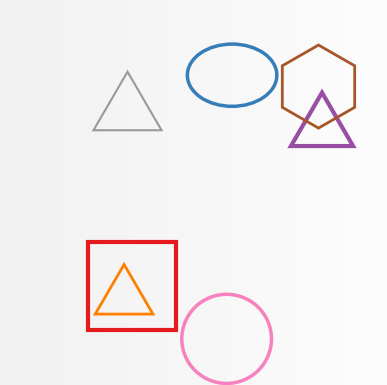[{"shape": "square", "thickness": 3, "radius": 0.57, "center": [0.34, 0.258]}, {"shape": "oval", "thickness": 2.5, "radius": 0.58, "center": [0.599, 0.805]}, {"shape": "triangle", "thickness": 3, "radius": 0.46, "center": [0.831, 0.667]}, {"shape": "triangle", "thickness": 2, "radius": 0.43, "center": [0.32, 0.227]}, {"shape": "hexagon", "thickness": 2, "radius": 0.54, "center": [0.822, 0.775]}, {"shape": "circle", "thickness": 2.5, "radius": 0.58, "center": [0.585, 0.12]}, {"shape": "triangle", "thickness": 1.5, "radius": 0.51, "center": [0.329, 0.712]}]